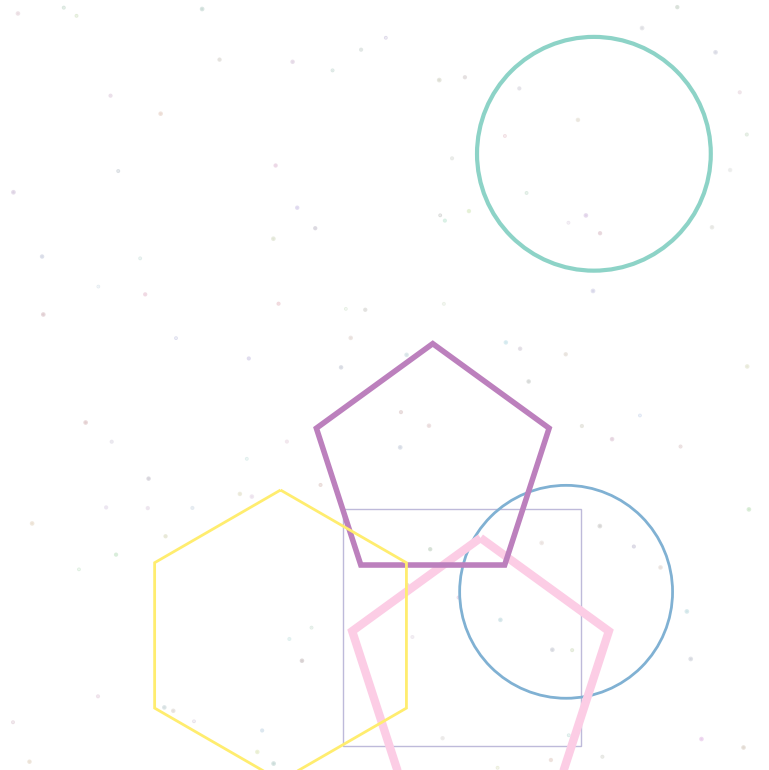[{"shape": "circle", "thickness": 1.5, "radius": 0.76, "center": [0.771, 0.8]}, {"shape": "square", "thickness": 0.5, "radius": 0.77, "center": [0.6, 0.185]}, {"shape": "circle", "thickness": 1, "radius": 0.69, "center": [0.735, 0.231]}, {"shape": "pentagon", "thickness": 3, "radius": 0.88, "center": [0.624, 0.126]}, {"shape": "pentagon", "thickness": 2, "radius": 0.79, "center": [0.562, 0.395]}, {"shape": "hexagon", "thickness": 1, "radius": 0.94, "center": [0.364, 0.175]}]